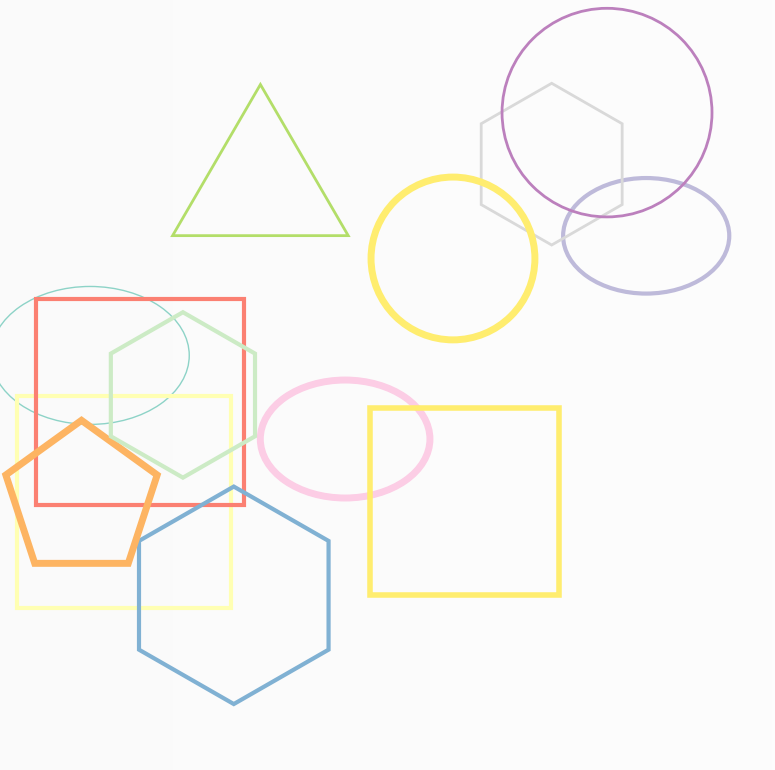[{"shape": "oval", "thickness": 0.5, "radius": 0.64, "center": [0.116, 0.538]}, {"shape": "square", "thickness": 1.5, "radius": 0.69, "center": [0.16, 0.348]}, {"shape": "oval", "thickness": 1.5, "radius": 0.54, "center": [0.834, 0.694]}, {"shape": "square", "thickness": 1.5, "radius": 0.67, "center": [0.18, 0.478]}, {"shape": "hexagon", "thickness": 1.5, "radius": 0.71, "center": [0.302, 0.227]}, {"shape": "pentagon", "thickness": 2.5, "radius": 0.51, "center": [0.105, 0.351]}, {"shape": "triangle", "thickness": 1, "radius": 0.65, "center": [0.336, 0.759]}, {"shape": "oval", "thickness": 2.5, "radius": 0.55, "center": [0.445, 0.43]}, {"shape": "hexagon", "thickness": 1, "radius": 0.53, "center": [0.712, 0.787]}, {"shape": "circle", "thickness": 1, "radius": 0.68, "center": [0.783, 0.854]}, {"shape": "hexagon", "thickness": 1.5, "radius": 0.54, "center": [0.236, 0.487]}, {"shape": "square", "thickness": 2, "radius": 0.61, "center": [0.599, 0.348]}, {"shape": "circle", "thickness": 2.5, "radius": 0.53, "center": [0.584, 0.664]}]